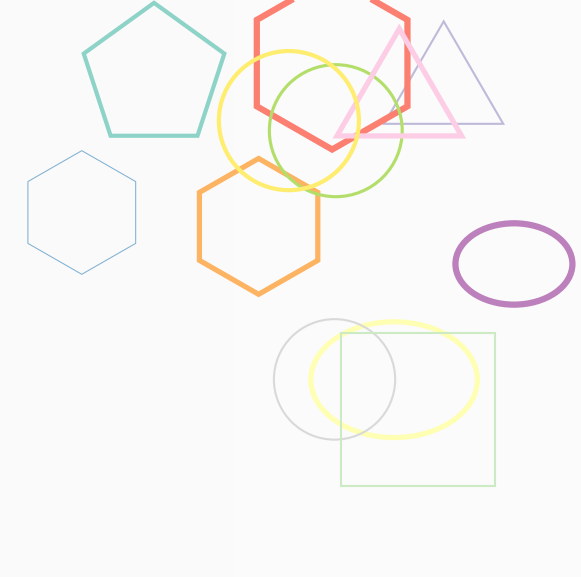[{"shape": "pentagon", "thickness": 2, "radius": 0.64, "center": [0.265, 0.867]}, {"shape": "oval", "thickness": 2.5, "radius": 0.72, "center": [0.678, 0.342]}, {"shape": "triangle", "thickness": 1, "radius": 0.59, "center": [0.763, 0.844]}, {"shape": "hexagon", "thickness": 3, "radius": 0.75, "center": [0.571, 0.89]}, {"shape": "hexagon", "thickness": 0.5, "radius": 0.54, "center": [0.141, 0.631]}, {"shape": "hexagon", "thickness": 2.5, "radius": 0.59, "center": [0.445, 0.607]}, {"shape": "circle", "thickness": 1.5, "radius": 0.57, "center": [0.578, 0.773]}, {"shape": "triangle", "thickness": 2.5, "radius": 0.62, "center": [0.687, 0.826]}, {"shape": "circle", "thickness": 1, "radius": 0.52, "center": [0.576, 0.342]}, {"shape": "oval", "thickness": 3, "radius": 0.5, "center": [0.884, 0.542]}, {"shape": "square", "thickness": 1, "radius": 0.66, "center": [0.718, 0.29]}, {"shape": "circle", "thickness": 2, "radius": 0.6, "center": [0.497, 0.79]}]